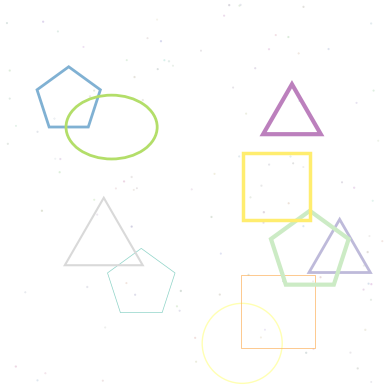[{"shape": "pentagon", "thickness": 0.5, "radius": 0.46, "center": [0.367, 0.263]}, {"shape": "circle", "thickness": 1, "radius": 0.52, "center": [0.629, 0.108]}, {"shape": "triangle", "thickness": 2, "radius": 0.46, "center": [0.882, 0.338]}, {"shape": "pentagon", "thickness": 2, "radius": 0.43, "center": [0.178, 0.74]}, {"shape": "square", "thickness": 0.5, "radius": 0.48, "center": [0.722, 0.191]}, {"shape": "oval", "thickness": 2, "radius": 0.59, "center": [0.29, 0.67]}, {"shape": "triangle", "thickness": 1.5, "radius": 0.58, "center": [0.27, 0.369]}, {"shape": "triangle", "thickness": 3, "radius": 0.43, "center": [0.758, 0.695]}, {"shape": "pentagon", "thickness": 3, "radius": 0.53, "center": [0.805, 0.346]}, {"shape": "square", "thickness": 2.5, "radius": 0.43, "center": [0.718, 0.515]}]